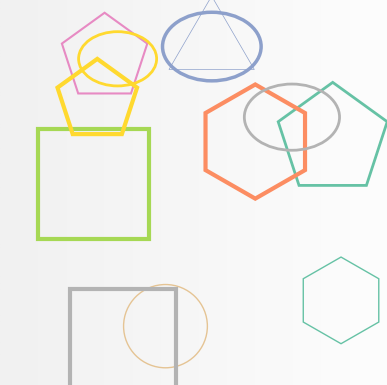[{"shape": "hexagon", "thickness": 1, "radius": 0.56, "center": [0.88, 0.22]}, {"shape": "pentagon", "thickness": 2, "radius": 0.74, "center": [0.859, 0.638]}, {"shape": "hexagon", "thickness": 3, "radius": 0.74, "center": [0.659, 0.632]}, {"shape": "oval", "thickness": 2.5, "radius": 0.64, "center": [0.547, 0.879]}, {"shape": "triangle", "thickness": 0.5, "radius": 0.64, "center": [0.546, 0.883]}, {"shape": "pentagon", "thickness": 1.5, "radius": 0.58, "center": [0.27, 0.851]}, {"shape": "square", "thickness": 3, "radius": 0.71, "center": [0.241, 0.522]}, {"shape": "oval", "thickness": 2, "radius": 0.5, "center": [0.304, 0.847]}, {"shape": "pentagon", "thickness": 3, "radius": 0.54, "center": [0.251, 0.739]}, {"shape": "circle", "thickness": 1, "radius": 0.54, "center": [0.427, 0.153]}, {"shape": "square", "thickness": 3, "radius": 0.68, "center": [0.318, 0.113]}, {"shape": "oval", "thickness": 2, "radius": 0.61, "center": [0.753, 0.696]}]